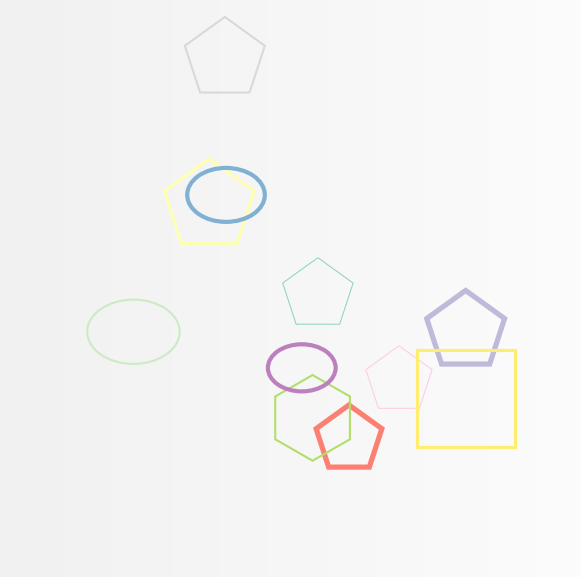[{"shape": "pentagon", "thickness": 0.5, "radius": 0.32, "center": [0.547, 0.489]}, {"shape": "pentagon", "thickness": 1.5, "radius": 0.41, "center": [0.36, 0.643]}, {"shape": "pentagon", "thickness": 2.5, "radius": 0.35, "center": [0.801, 0.426]}, {"shape": "pentagon", "thickness": 2.5, "radius": 0.3, "center": [0.6, 0.238]}, {"shape": "oval", "thickness": 2, "radius": 0.33, "center": [0.389, 0.662]}, {"shape": "hexagon", "thickness": 1, "radius": 0.37, "center": [0.538, 0.276]}, {"shape": "pentagon", "thickness": 0.5, "radius": 0.3, "center": [0.686, 0.341]}, {"shape": "pentagon", "thickness": 1, "radius": 0.36, "center": [0.387, 0.897]}, {"shape": "oval", "thickness": 2, "radius": 0.29, "center": [0.519, 0.362]}, {"shape": "oval", "thickness": 1, "radius": 0.4, "center": [0.23, 0.425]}, {"shape": "square", "thickness": 1.5, "radius": 0.42, "center": [0.802, 0.31]}]